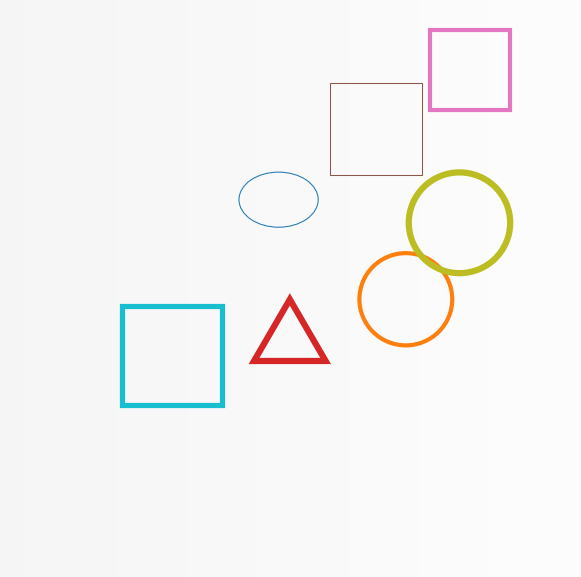[{"shape": "oval", "thickness": 0.5, "radius": 0.34, "center": [0.479, 0.653]}, {"shape": "circle", "thickness": 2, "radius": 0.4, "center": [0.698, 0.481]}, {"shape": "triangle", "thickness": 3, "radius": 0.36, "center": [0.499, 0.41]}, {"shape": "square", "thickness": 0.5, "radius": 0.4, "center": [0.647, 0.776]}, {"shape": "square", "thickness": 2, "radius": 0.34, "center": [0.808, 0.878]}, {"shape": "circle", "thickness": 3, "radius": 0.44, "center": [0.79, 0.613]}, {"shape": "square", "thickness": 2.5, "radius": 0.43, "center": [0.296, 0.384]}]